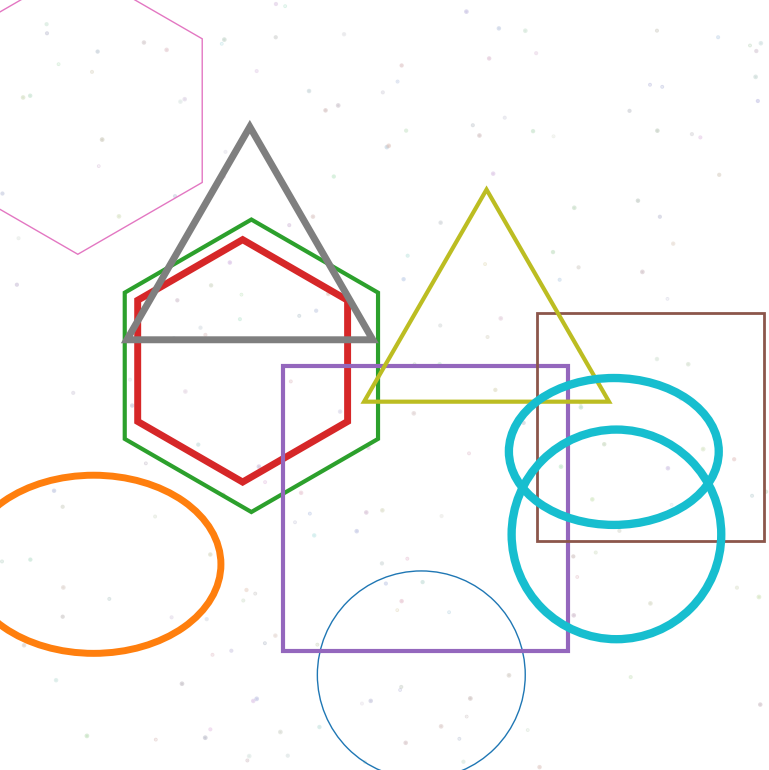[{"shape": "circle", "thickness": 0.5, "radius": 0.67, "center": [0.547, 0.124]}, {"shape": "oval", "thickness": 2.5, "radius": 0.83, "center": [0.122, 0.267]}, {"shape": "hexagon", "thickness": 1.5, "radius": 0.95, "center": [0.326, 0.525]}, {"shape": "hexagon", "thickness": 2.5, "radius": 0.79, "center": [0.315, 0.531]}, {"shape": "square", "thickness": 1.5, "radius": 0.92, "center": [0.553, 0.34]}, {"shape": "square", "thickness": 1, "radius": 0.74, "center": [0.844, 0.445]}, {"shape": "hexagon", "thickness": 0.5, "radius": 0.93, "center": [0.101, 0.856]}, {"shape": "triangle", "thickness": 2.5, "radius": 0.92, "center": [0.324, 0.651]}, {"shape": "triangle", "thickness": 1.5, "radius": 0.92, "center": [0.632, 0.57]}, {"shape": "oval", "thickness": 3, "radius": 0.68, "center": [0.797, 0.414]}, {"shape": "circle", "thickness": 3, "radius": 0.68, "center": [0.801, 0.306]}]